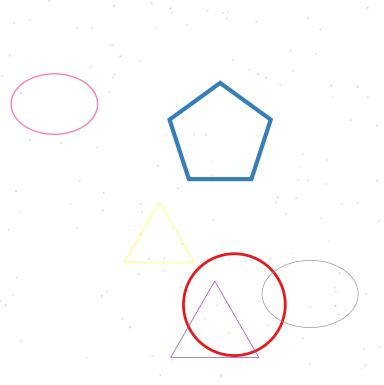[{"shape": "circle", "thickness": 2, "radius": 0.66, "center": [0.609, 0.209]}, {"shape": "pentagon", "thickness": 3, "radius": 0.69, "center": [0.572, 0.647]}, {"shape": "triangle", "thickness": 0.5, "radius": 0.66, "center": [0.558, 0.138]}, {"shape": "triangle", "thickness": 0.5, "radius": 0.52, "center": [0.414, 0.371]}, {"shape": "oval", "thickness": 1, "radius": 0.56, "center": [0.141, 0.73]}, {"shape": "oval", "thickness": 0.5, "radius": 0.62, "center": [0.806, 0.236]}]